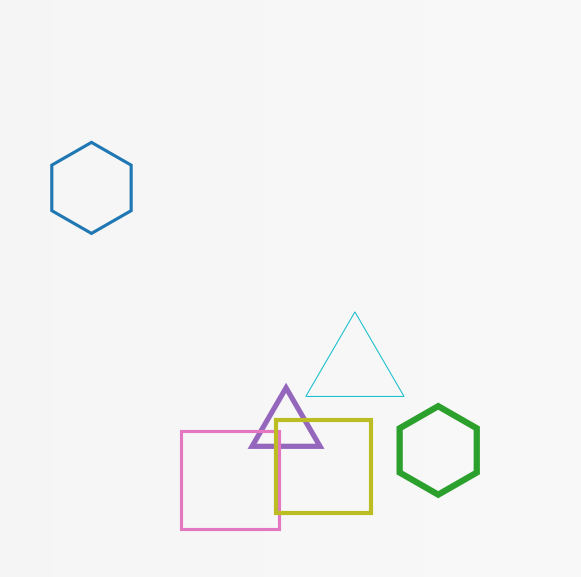[{"shape": "hexagon", "thickness": 1.5, "radius": 0.39, "center": [0.157, 0.674]}, {"shape": "hexagon", "thickness": 3, "radius": 0.38, "center": [0.754, 0.219]}, {"shape": "triangle", "thickness": 2.5, "radius": 0.34, "center": [0.492, 0.26]}, {"shape": "square", "thickness": 1.5, "radius": 0.42, "center": [0.396, 0.168]}, {"shape": "square", "thickness": 2, "radius": 0.41, "center": [0.556, 0.191]}, {"shape": "triangle", "thickness": 0.5, "radius": 0.49, "center": [0.611, 0.361]}]